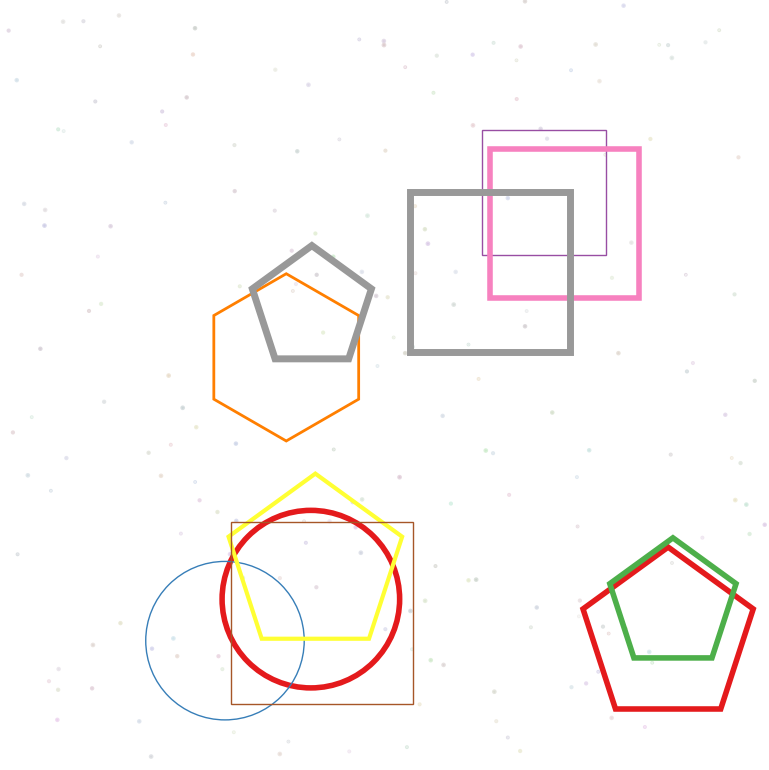[{"shape": "circle", "thickness": 2, "radius": 0.58, "center": [0.404, 0.222]}, {"shape": "pentagon", "thickness": 2, "radius": 0.58, "center": [0.868, 0.173]}, {"shape": "circle", "thickness": 0.5, "radius": 0.51, "center": [0.292, 0.168]}, {"shape": "pentagon", "thickness": 2, "radius": 0.43, "center": [0.874, 0.215]}, {"shape": "square", "thickness": 0.5, "radius": 0.4, "center": [0.707, 0.75]}, {"shape": "hexagon", "thickness": 1, "radius": 0.54, "center": [0.372, 0.536]}, {"shape": "pentagon", "thickness": 1.5, "radius": 0.59, "center": [0.41, 0.266]}, {"shape": "square", "thickness": 0.5, "radius": 0.59, "center": [0.418, 0.204]}, {"shape": "square", "thickness": 2, "radius": 0.48, "center": [0.733, 0.71]}, {"shape": "square", "thickness": 2.5, "radius": 0.52, "center": [0.636, 0.647]}, {"shape": "pentagon", "thickness": 2.5, "radius": 0.41, "center": [0.405, 0.6]}]